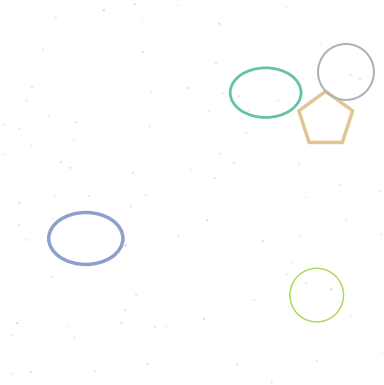[{"shape": "oval", "thickness": 2, "radius": 0.46, "center": [0.69, 0.759]}, {"shape": "oval", "thickness": 2.5, "radius": 0.48, "center": [0.223, 0.381]}, {"shape": "circle", "thickness": 1, "radius": 0.35, "center": [0.823, 0.233]}, {"shape": "pentagon", "thickness": 2.5, "radius": 0.37, "center": [0.846, 0.689]}, {"shape": "circle", "thickness": 1.5, "radius": 0.36, "center": [0.899, 0.813]}]